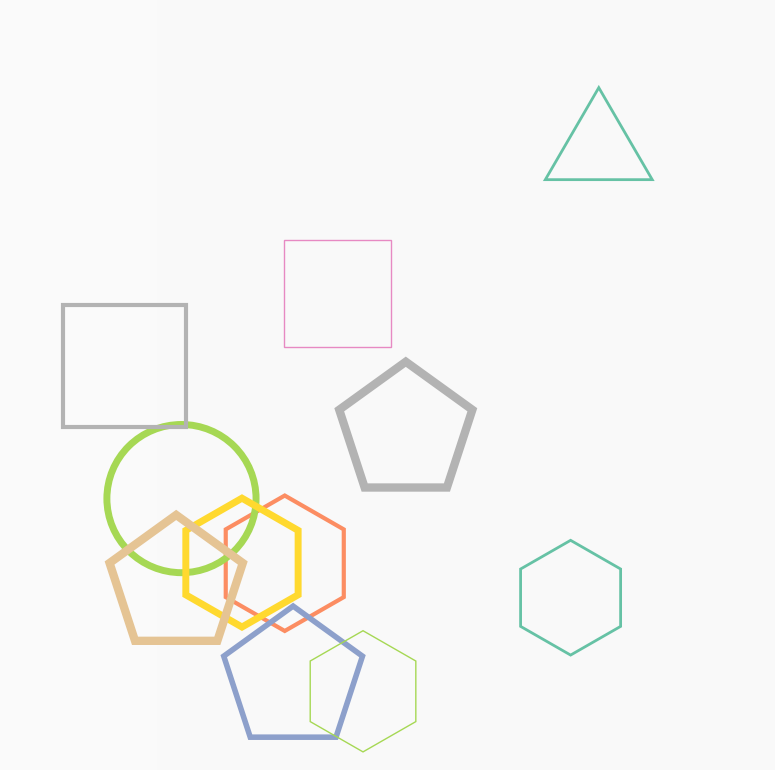[{"shape": "triangle", "thickness": 1, "radius": 0.4, "center": [0.773, 0.807]}, {"shape": "hexagon", "thickness": 1, "radius": 0.37, "center": [0.736, 0.224]}, {"shape": "hexagon", "thickness": 1.5, "radius": 0.44, "center": [0.367, 0.269]}, {"shape": "pentagon", "thickness": 2, "radius": 0.47, "center": [0.378, 0.119]}, {"shape": "square", "thickness": 0.5, "radius": 0.35, "center": [0.436, 0.619]}, {"shape": "circle", "thickness": 2.5, "radius": 0.48, "center": [0.234, 0.352]}, {"shape": "hexagon", "thickness": 0.5, "radius": 0.39, "center": [0.468, 0.102]}, {"shape": "hexagon", "thickness": 2.5, "radius": 0.42, "center": [0.312, 0.269]}, {"shape": "pentagon", "thickness": 3, "radius": 0.45, "center": [0.227, 0.241]}, {"shape": "square", "thickness": 1.5, "radius": 0.4, "center": [0.161, 0.524]}, {"shape": "pentagon", "thickness": 3, "radius": 0.45, "center": [0.524, 0.44]}]